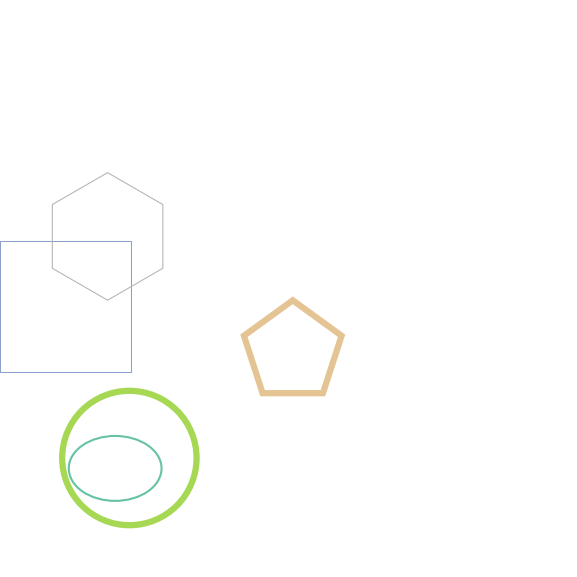[{"shape": "oval", "thickness": 1, "radius": 0.4, "center": [0.199, 0.188]}, {"shape": "square", "thickness": 0.5, "radius": 0.57, "center": [0.114, 0.468]}, {"shape": "circle", "thickness": 3, "radius": 0.58, "center": [0.224, 0.206]}, {"shape": "pentagon", "thickness": 3, "radius": 0.44, "center": [0.507, 0.39]}, {"shape": "hexagon", "thickness": 0.5, "radius": 0.55, "center": [0.186, 0.59]}]